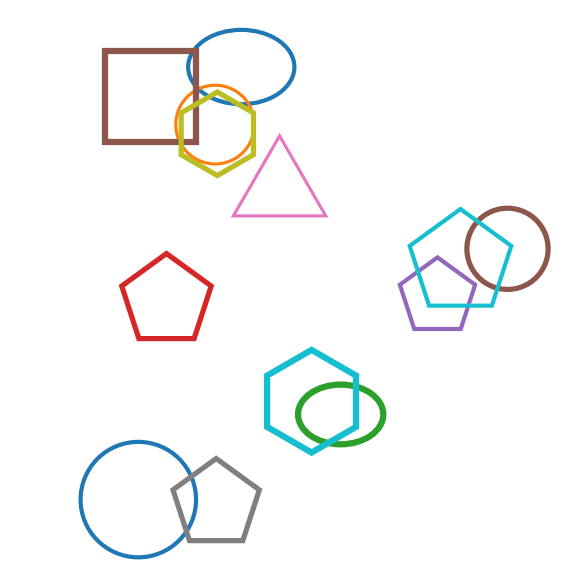[{"shape": "oval", "thickness": 2, "radius": 0.46, "center": [0.418, 0.883]}, {"shape": "circle", "thickness": 2, "radius": 0.5, "center": [0.24, 0.134]}, {"shape": "circle", "thickness": 1.5, "radius": 0.34, "center": [0.373, 0.783]}, {"shape": "oval", "thickness": 3, "radius": 0.37, "center": [0.59, 0.281]}, {"shape": "pentagon", "thickness": 2.5, "radius": 0.41, "center": [0.288, 0.479]}, {"shape": "pentagon", "thickness": 2, "radius": 0.34, "center": [0.758, 0.485]}, {"shape": "circle", "thickness": 2.5, "radius": 0.35, "center": [0.879, 0.568]}, {"shape": "square", "thickness": 3, "radius": 0.39, "center": [0.26, 0.832]}, {"shape": "triangle", "thickness": 1.5, "radius": 0.46, "center": [0.484, 0.671]}, {"shape": "pentagon", "thickness": 2.5, "radius": 0.39, "center": [0.374, 0.127]}, {"shape": "hexagon", "thickness": 2.5, "radius": 0.36, "center": [0.376, 0.767]}, {"shape": "pentagon", "thickness": 2, "radius": 0.46, "center": [0.797, 0.545]}, {"shape": "hexagon", "thickness": 3, "radius": 0.44, "center": [0.54, 0.304]}]